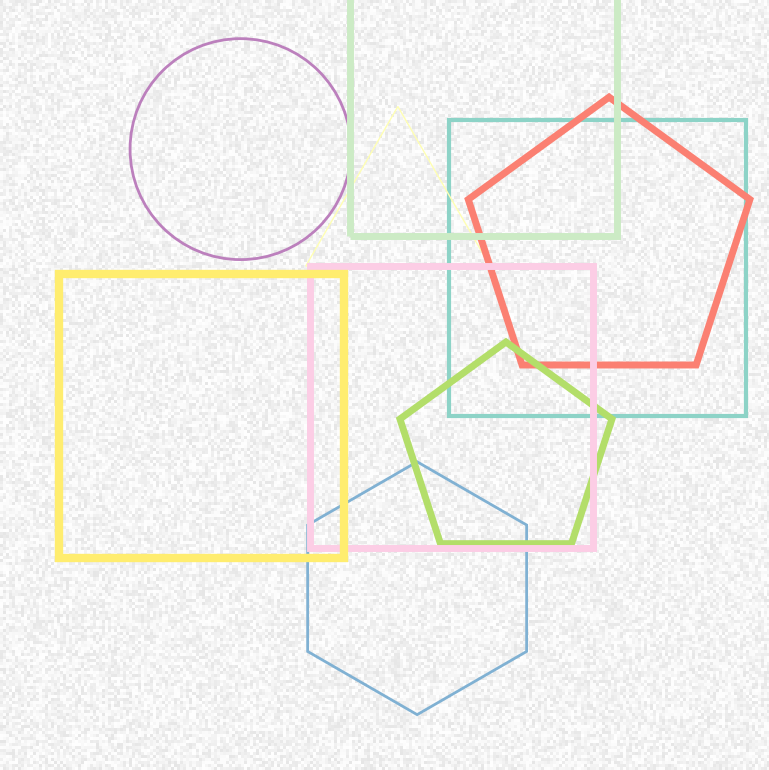[{"shape": "square", "thickness": 1.5, "radius": 0.96, "center": [0.776, 0.652]}, {"shape": "triangle", "thickness": 0.5, "radius": 0.69, "center": [0.517, 0.724]}, {"shape": "pentagon", "thickness": 2.5, "radius": 0.96, "center": [0.791, 0.682]}, {"shape": "hexagon", "thickness": 1, "radius": 0.82, "center": [0.542, 0.236]}, {"shape": "pentagon", "thickness": 2.5, "radius": 0.72, "center": [0.657, 0.411]}, {"shape": "square", "thickness": 2.5, "radius": 0.92, "center": [0.586, 0.471]}, {"shape": "circle", "thickness": 1, "radius": 0.72, "center": [0.312, 0.806]}, {"shape": "square", "thickness": 2.5, "radius": 0.87, "center": [0.628, 0.867]}, {"shape": "square", "thickness": 3, "radius": 0.92, "center": [0.262, 0.46]}]